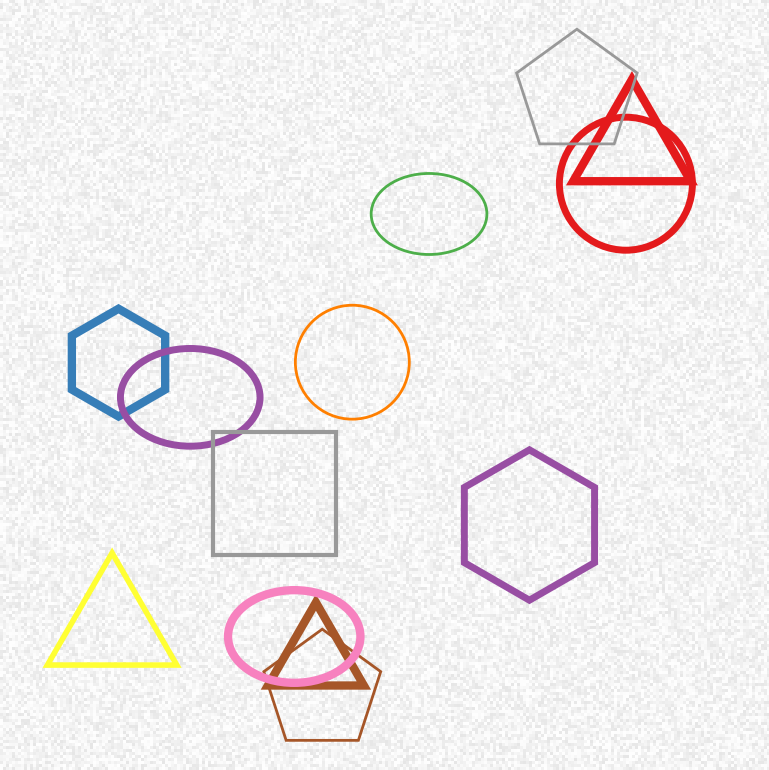[{"shape": "circle", "thickness": 2.5, "radius": 0.43, "center": [0.813, 0.761]}, {"shape": "triangle", "thickness": 3, "radius": 0.44, "center": [0.821, 0.809]}, {"shape": "hexagon", "thickness": 3, "radius": 0.35, "center": [0.154, 0.529]}, {"shape": "oval", "thickness": 1, "radius": 0.38, "center": [0.557, 0.722]}, {"shape": "hexagon", "thickness": 2.5, "radius": 0.49, "center": [0.688, 0.318]}, {"shape": "oval", "thickness": 2.5, "radius": 0.45, "center": [0.247, 0.484]}, {"shape": "circle", "thickness": 1, "radius": 0.37, "center": [0.458, 0.53]}, {"shape": "triangle", "thickness": 2, "radius": 0.49, "center": [0.146, 0.185]}, {"shape": "triangle", "thickness": 3, "radius": 0.36, "center": [0.41, 0.146]}, {"shape": "pentagon", "thickness": 1, "radius": 0.4, "center": [0.419, 0.103]}, {"shape": "oval", "thickness": 3, "radius": 0.43, "center": [0.382, 0.173]}, {"shape": "square", "thickness": 1.5, "radius": 0.4, "center": [0.356, 0.359]}, {"shape": "pentagon", "thickness": 1, "radius": 0.41, "center": [0.749, 0.88]}]